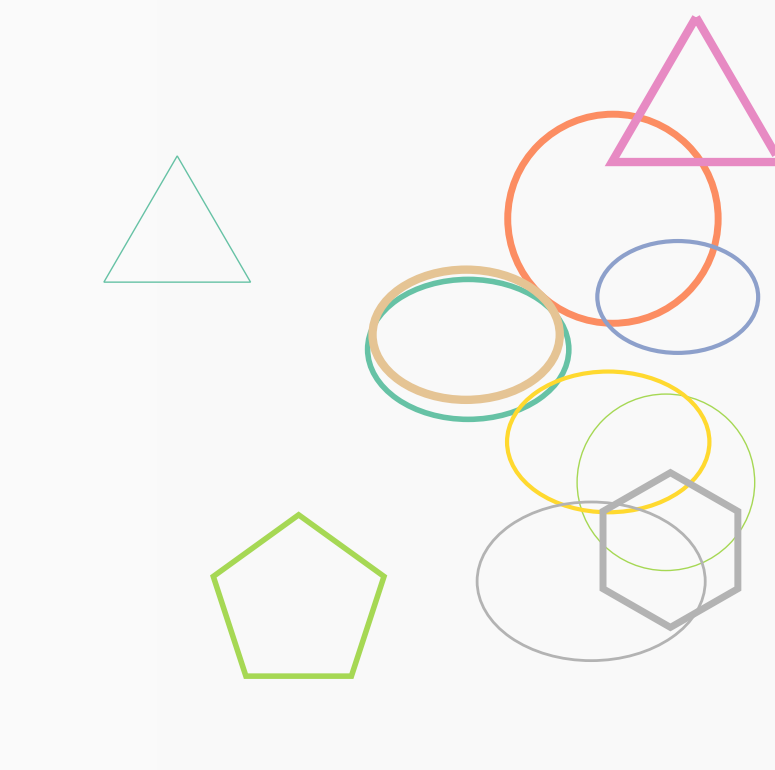[{"shape": "triangle", "thickness": 0.5, "radius": 0.55, "center": [0.229, 0.688]}, {"shape": "oval", "thickness": 2, "radius": 0.65, "center": [0.604, 0.546]}, {"shape": "circle", "thickness": 2.5, "radius": 0.68, "center": [0.791, 0.716]}, {"shape": "oval", "thickness": 1.5, "radius": 0.52, "center": [0.875, 0.614]}, {"shape": "triangle", "thickness": 3, "radius": 0.63, "center": [0.898, 0.852]}, {"shape": "circle", "thickness": 0.5, "radius": 0.57, "center": [0.859, 0.374]}, {"shape": "pentagon", "thickness": 2, "radius": 0.58, "center": [0.385, 0.216]}, {"shape": "oval", "thickness": 1.5, "radius": 0.65, "center": [0.785, 0.426]}, {"shape": "oval", "thickness": 3, "radius": 0.6, "center": [0.601, 0.565]}, {"shape": "hexagon", "thickness": 2.5, "radius": 0.5, "center": [0.865, 0.286]}, {"shape": "oval", "thickness": 1, "radius": 0.74, "center": [0.763, 0.245]}]